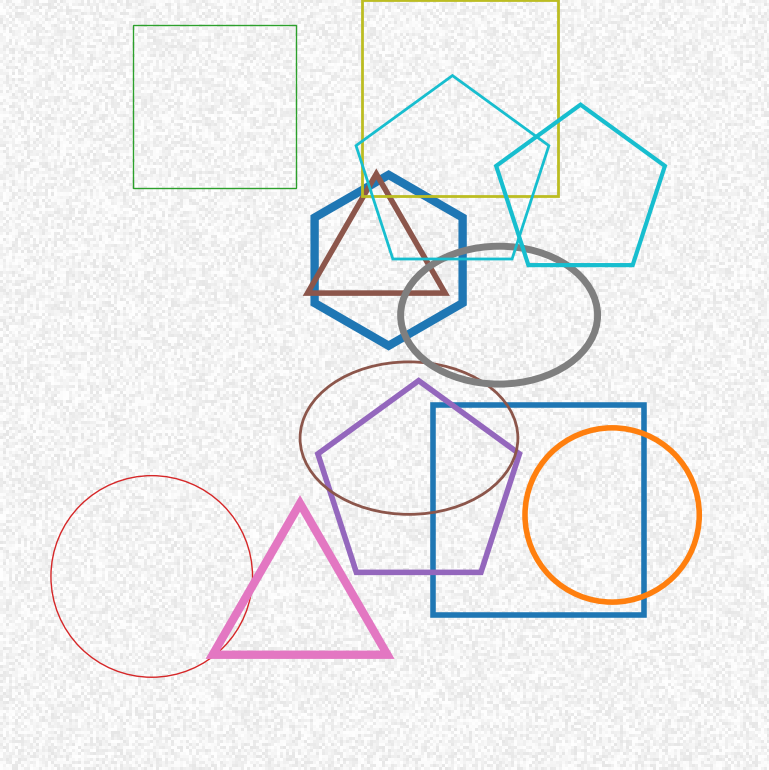[{"shape": "square", "thickness": 2, "radius": 0.68, "center": [0.7, 0.337]}, {"shape": "hexagon", "thickness": 3, "radius": 0.55, "center": [0.505, 0.662]}, {"shape": "circle", "thickness": 2, "radius": 0.57, "center": [0.795, 0.331]}, {"shape": "square", "thickness": 0.5, "radius": 0.53, "center": [0.278, 0.861]}, {"shape": "circle", "thickness": 0.5, "radius": 0.65, "center": [0.197, 0.251]}, {"shape": "pentagon", "thickness": 2, "radius": 0.69, "center": [0.544, 0.368]}, {"shape": "oval", "thickness": 1, "radius": 0.71, "center": [0.531, 0.431]}, {"shape": "triangle", "thickness": 2, "radius": 0.52, "center": [0.489, 0.671]}, {"shape": "triangle", "thickness": 3, "radius": 0.65, "center": [0.39, 0.215]}, {"shape": "oval", "thickness": 2.5, "radius": 0.64, "center": [0.648, 0.591]}, {"shape": "square", "thickness": 1, "radius": 0.64, "center": [0.597, 0.872]}, {"shape": "pentagon", "thickness": 1, "radius": 0.66, "center": [0.588, 0.77]}, {"shape": "pentagon", "thickness": 1.5, "radius": 0.58, "center": [0.754, 0.749]}]